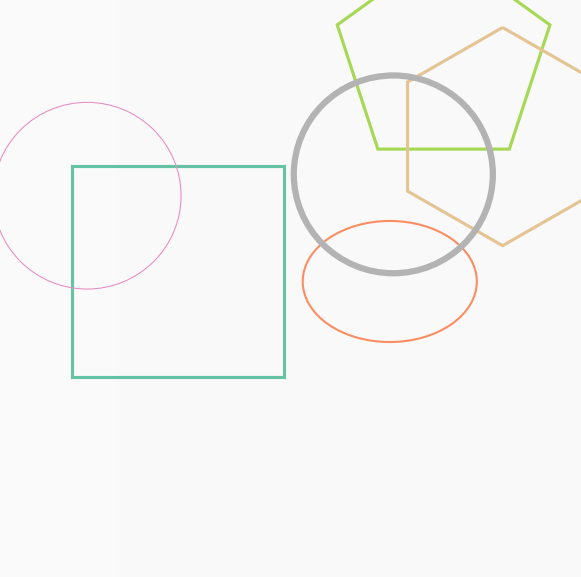[{"shape": "square", "thickness": 1.5, "radius": 0.91, "center": [0.306, 0.528]}, {"shape": "oval", "thickness": 1, "radius": 0.75, "center": [0.671, 0.512]}, {"shape": "circle", "thickness": 0.5, "radius": 0.81, "center": [0.15, 0.66]}, {"shape": "pentagon", "thickness": 1.5, "radius": 0.96, "center": [0.763, 0.897]}, {"shape": "hexagon", "thickness": 1.5, "radius": 0.94, "center": [0.865, 0.763]}, {"shape": "circle", "thickness": 3, "radius": 0.86, "center": [0.677, 0.697]}]